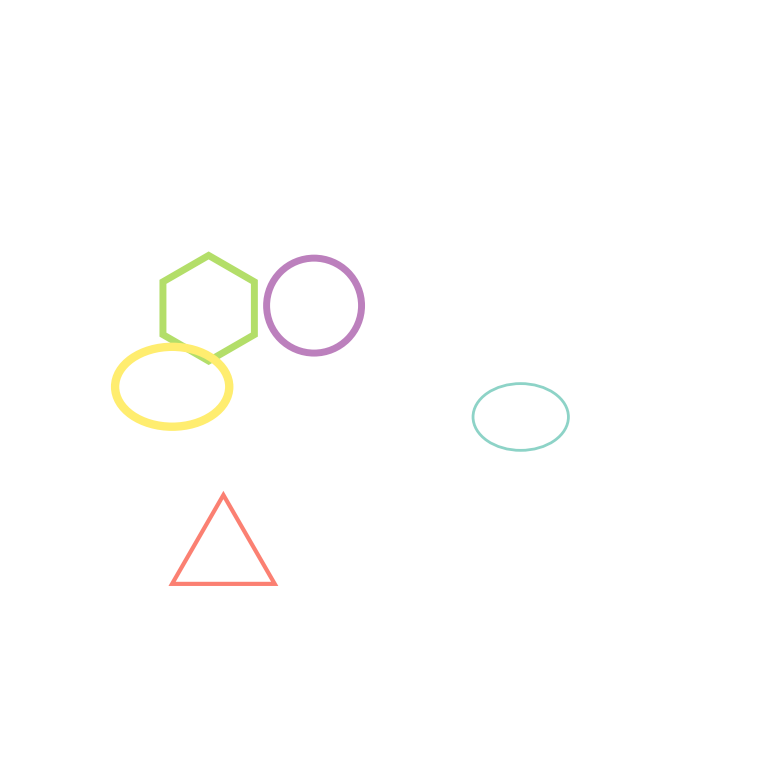[{"shape": "oval", "thickness": 1, "radius": 0.31, "center": [0.676, 0.458]}, {"shape": "triangle", "thickness": 1.5, "radius": 0.38, "center": [0.29, 0.28]}, {"shape": "hexagon", "thickness": 2.5, "radius": 0.34, "center": [0.271, 0.6]}, {"shape": "circle", "thickness": 2.5, "radius": 0.31, "center": [0.408, 0.603]}, {"shape": "oval", "thickness": 3, "radius": 0.37, "center": [0.224, 0.498]}]